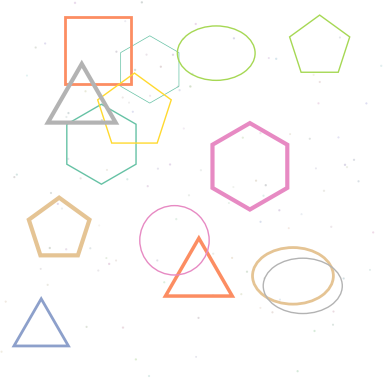[{"shape": "hexagon", "thickness": 0.5, "radius": 0.44, "center": [0.389, 0.82]}, {"shape": "hexagon", "thickness": 1, "radius": 0.52, "center": [0.263, 0.625]}, {"shape": "triangle", "thickness": 2.5, "radius": 0.5, "center": [0.517, 0.281]}, {"shape": "square", "thickness": 2, "radius": 0.43, "center": [0.255, 0.869]}, {"shape": "triangle", "thickness": 2, "radius": 0.41, "center": [0.107, 0.142]}, {"shape": "circle", "thickness": 1, "radius": 0.45, "center": [0.453, 0.376]}, {"shape": "hexagon", "thickness": 3, "radius": 0.56, "center": [0.649, 0.568]}, {"shape": "oval", "thickness": 1, "radius": 0.5, "center": [0.562, 0.862]}, {"shape": "pentagon", "thickness": 1, "radius": 0.41, "center": [0.83, 0.879]}, {"shape": "pentagon", "thickness": 1, "radius": 0.5, "center": [0.349, 0.71]}, {"shape": "oval", "thickness": 2, "radius": 0.52, "center": [0.761, 0.284]}, {"shape": "pentagon", "thickness": 3, "radius": 0.41, "center": [0.154, 0.404]}, {"shape": "oval", "thickness": 1, "radius": 0.51, "center": [0.786, 0.257]}, {"shape": "triangle", "thickness": 3, "radius": 0.51, "center": [0.212, 0.732]}]